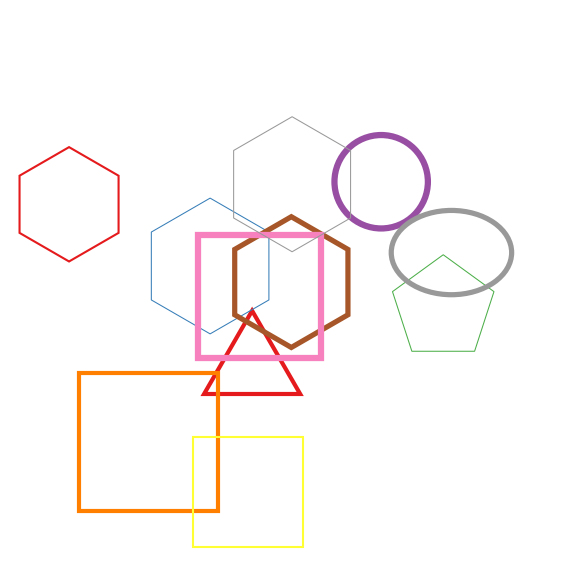[{"shape": "hexagon", "thickness": 1, "radius": 0.5, "center": [0.12, 0.645]}, {"shape": "triangle", "thickness": 2, "radius": 0.48, "center": [0.437, 0.365]}, {"shape": "hexagon", "thickness": 0.5, "radius": 0.59, "center": [0.364, 0.539]}, {"shape": "pentagon", "thickness": 0.5, "radius": 0.46, "center": [0.767, 0.466]}, {"shape": "circle", "thickness": 3, "radius": 0.4, "center": [0.66, 0.684]}, {"shape": "square", "thickness": 2, "radius": 0.6, "center": [0.257, 0.234]}, {"shape": "square", "thickness": 1, "radius": 0.48, "center": [0.43, 0.147]}, {"shape": "hexagon", "thickness": 2.5, "radius": 0.57, "center": [0.504, 0.511]}, {"shape": "square", "thickness": 3, "radius": 0.53, "center": [0.45, 0.486]}, {"shape": "oval", "thickness": 2.5, "radius": 0.52, "center": [0.782, 0.562]}, {"shape": "hexagon", "thickness": 0.5, "radius": 0.58, "center": [0.506, 0.68]}]